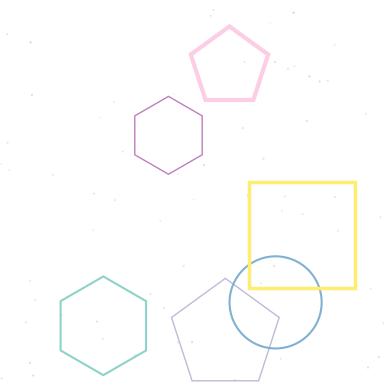[{"shape": "hexagon", "thickness": 1.5, "radius": 0.64, "center": [0.268, 0.154]}, {"shape": "pentagon", "thickness": 1, "radius": 0.74, "center": [0.585, 0.13]}, {"shape": "circle", "thickness": 1.5, "radius": 0.6, "center": [0.716, 0.215]}, {"shape": "pentagon", "thickness": 3, "radius": 0.53, "center": [0.596, 0.826]}, {"shape": "hexagon", "thickness": 1, "radius": 0.51, "center": [0.438, 0.649]}, {"shape": "square", "thickness": 2.5, "radius": 0.69, "center": [0.785, 0.39]}]